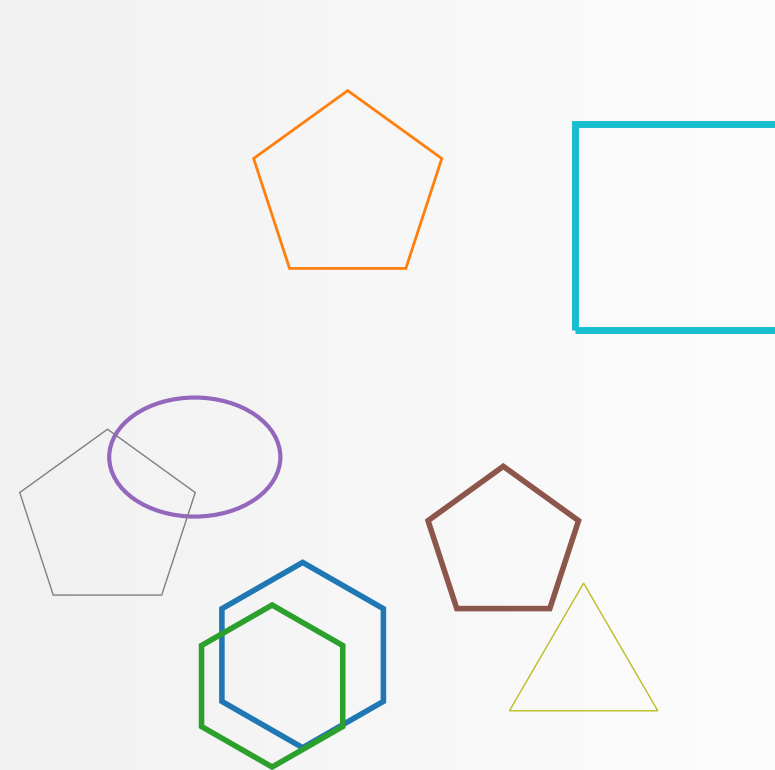[{"shape": "hexagon", "thickness": 2, "radius": 0.6, "center": [0.391, 0.149]}, {"shape": "pentagon", "thickness": 1, "radius": 0.64, "center": [0.449, 0.755]}, {"shape": "hexagon", "thickness": 2, "radius": 0.53, "center": [0.351, 0.109]}, {"shape": "oval", "thickness": 1.5, "radius": 0.55, "center": [0.251, 0.406]}, {"shape": "pentagon", "thickness": 2, "radius": 0.51, "center": [0.649, 0.292]}, {"shape": "pentagon", "thickness": 0.5, "radius": 0.6, "center": [0.139, 0.324]}, {"shape": "triangle", "thickness": 0.5, "radius": 0.55, "center": [0.753, 0.132]}, {"shape": "square", "thickness": 2.5, "radius": 0.67, "center": [0.876, 0.706]}]